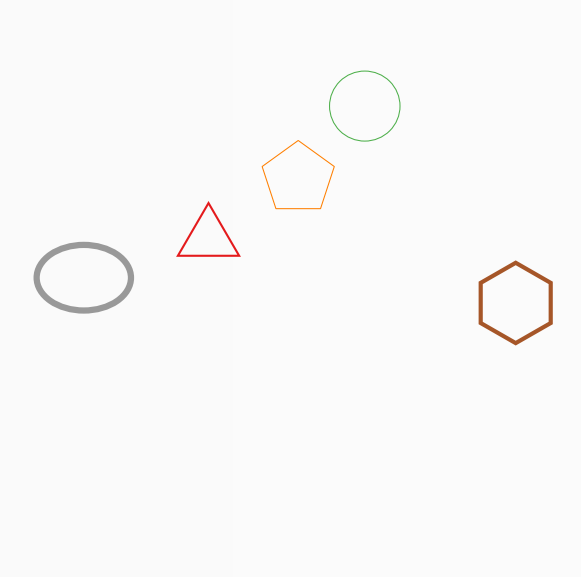[{"shape": "triangle", "thickness": 1, "radius": 0.3, "center": [0.359, 0.587]}, {"shape": "circle", "thickness": 0.5, "radius": 0.3, "center": [0.628, 0.815]}, {"shape": "pentagon", "thickness": 0.5, "radius": 0.33, "center": [0.513, 0.691]}, {"shape": "hexagon", "thickness": 2, "radius": 0.35, "center": [0.887, 0.475]}, {"shape": "oval", "thickness": 3, "radius": 0.41, "center": [0.144, 0.518]}]